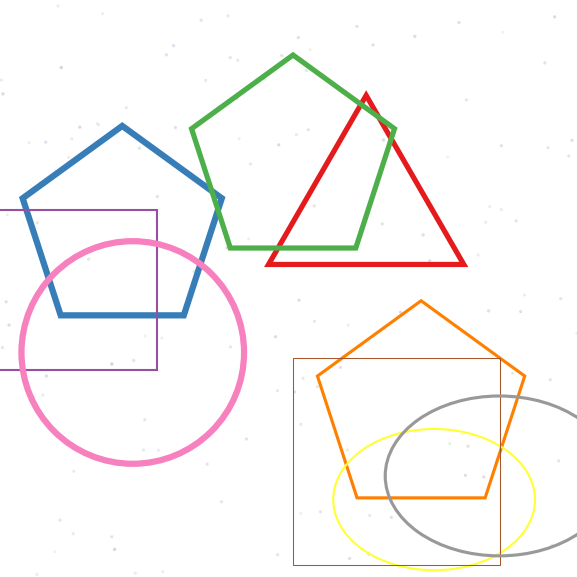[{"shape": "triangle", "thickness": 2.5, "radius": 0.98, "center": [0.634, 0.639]}, {"shape": "pentagon", "thickness": 3, "radius": 0.91, "center": [0.212, 0.6]}, {"shape": "pentagon", "thickness": 2.5, "radius": 0.92, "center": [0.507, 0.719]}, {"shape": "square", "thickness": 1, "radius": 0.69, "center": [0.135, 0.497]}, {"shape": "pentagon", "thickness": 1.5, "radius": 0.94, "center": [0.729, 0.29]}, {"shape": "oval", "thickness": 1, "radius": 0.87, "center": [0.752, 0.134]}, {"shape": "square", "thickness": 0.5, "radius": 0.9, "center": [0.687, 0.199]}, {"shape": "circle", "thickness": 3, "radius": 0.96, "center": [0.23, 0.389]}, {"shape": "oval", "thickness": 1.5, "radius": 0.99, "center": [0.865, 0.175]}]